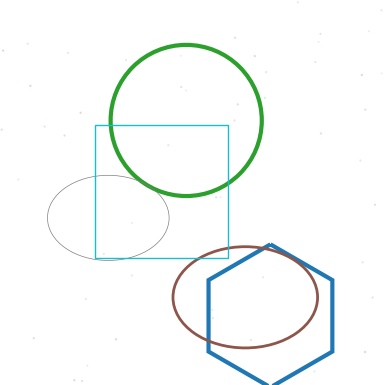[{"shape": "hexagon", "thickness": 3, "radius": 0.93, "center": [0.702, 0.18]}, {"shape": "circle", "thickness": 3, "radius": 0.98, "center": [0.484, 0.687]}, {"shape": "oval", "thickness": 2, "radius": 0.94, "center": [0.637, 0.228]}, {"shape": "oval", "thickness": 0.5, "radius": 0.79, "center": [0.281, 0.434]}, {"shape": "square", "thickness": 1, "radius": 0.86, "center": [0.42, 0.503]}]